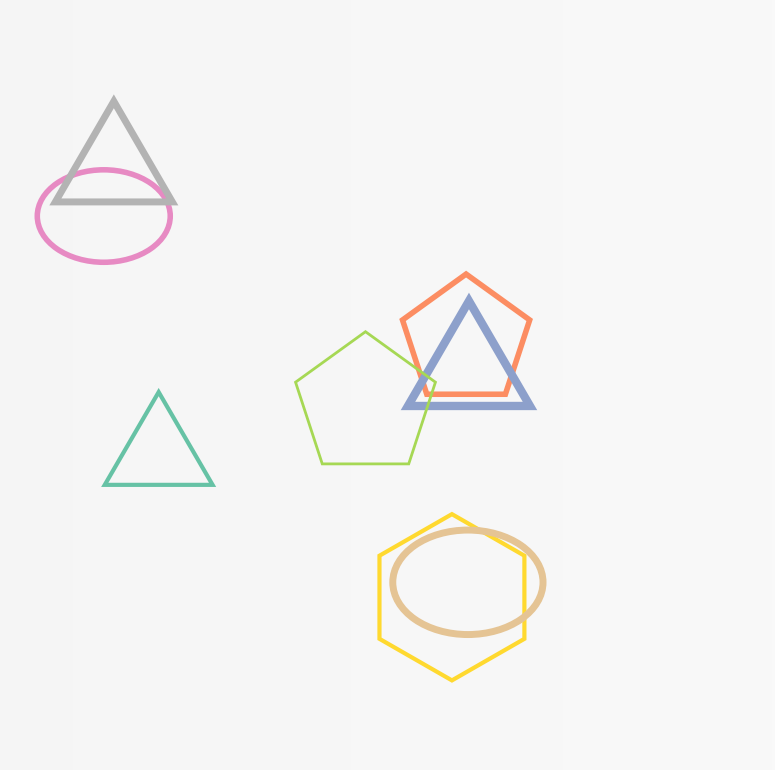[{"shape": "triangle", "thickness": 1.5, "radius": 0.4, "center": [0.205, 0.41]}, {"shape": "pentagon", "thickness": 2, "radius": 0.43, "center": [0.601, 0.558]}, {"shape": "triangle", "thickness": 3, "radius": 0.45, "center": [0.605, 0.518]}, {"shape": "oval", "thickness": 2, "radius": 0.43, "center": [0.134, 0.719]}, {"shape": "pentagon", "thickness": 1, "radius": 0.47, "center": [0.472, 0.474]}, {"shape": "hexagon", "thickness": 1.5, "radius": 0.54, "center": [0.583, 0.224]}, {"shape": "oval", "thickness": 2.5, "radius": 0.48, "center": [0.604, 0.244]}, {"shape": "triangle", "thickness": 2.5, "radius": 0.44, "center": [0.147, 0.781]}]